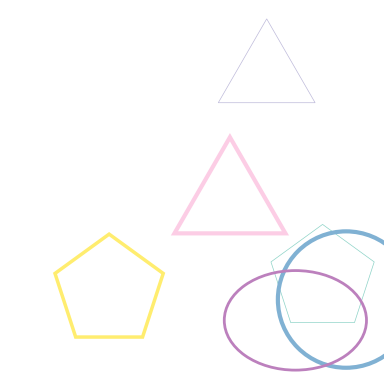[{"shape": "pentagon", "thickness": 0.5, "radius": 0.7, "center": [0.838, 0.276]}, {"shape": "triangle", "thickness": 0.5, "radius": 0.73, "center": [0.693, 0.806]}, {"shape": "circle", "thickness": 3, "radius": 0.89, "center": [0.899, 0.222]}, {"shape": "triangle", "thickness": 3, "radius": 0.83, "center": [0.597, 0.477]}, {"shape": "oval", "thickness": 2, "radius": 0.92, "center": [0.767, 0.168]}, {"shape": "pentagon", "thickness": 2.5, "radius": 0.74, "center": [0.283, 0.244]}]